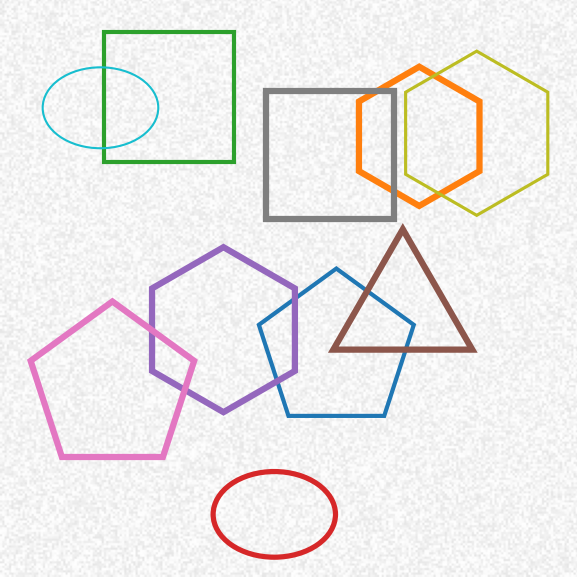[{"shape": "pentagon", "thickness": 2, "radius": 0.71, "center": [0.582, 0.393]}, {"shape": "hexagon", "thickness": 3, "radius": 0.6, "center": [0.726, 0.763]}, {"shape": "square", "thickness": 2, "radius": 0.56, "center": [0.292, 0.831]}, {"shape": "oval", "thickness": 2.5, "radius": 0.53, "center": [0.475, 0.108]}, {"shape": "hexagon", "thickness": 3, "radius": 0.71, "center": [0.387, 0.428]}, {"shape": "triangle", "thickness": 3, "radius": 0.69, "center": [0.697, 0.463]}, {"shape": "pentagon", "thickness": 3, "radius": 0.74, "center": [0.195, 0.328]}, {"shape": "square", "thickness": 3, "radius": 0.55, "center": [0.572, 0.731]}, {"shape": "hexagon", "thickness": 1.5, "radius": 0.71, "center": [0.825, 0.768]}, {"shape": "oval", "thickness": 1, "radius": 0.5, "center": [0.174, 0.812]}]